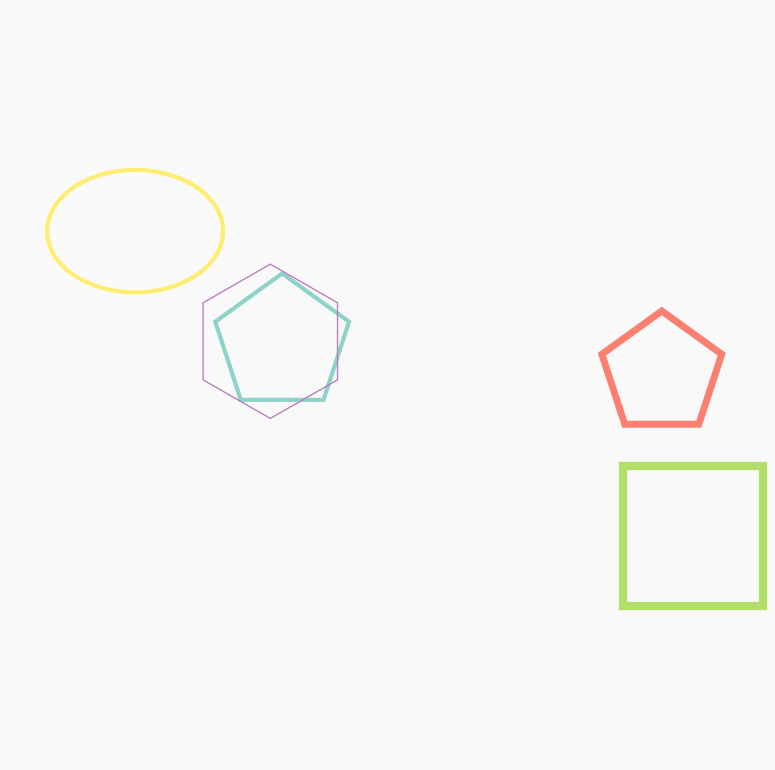[{"shape": "pentagon", "thickness": 1.5, "radius": 0.45, "center": [0.364, 0.554]}, {"shape": "pentagon", "thickness": 2.5, "radius": 0.41, "center": [0.854, 0.515]}, {"shape": "square", "thickness": 3, "radius": 0.45, "center": [0.894, 0.304]}, {"shape": "hexagon", "thickness": 0.5, "radius": 0.5, "center": [0.349, 0.557]}, {"shape": "oval", "thickness": 1.5, "radius": 0.57, "center": [0.174, 0.7]}]